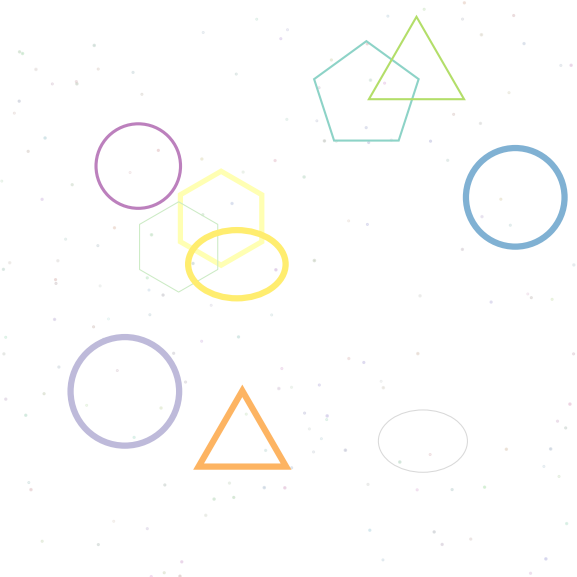[{"shape": "pentagon", "thickness": 1, "radius": 0.48, "center": [0.634, 0.833]}, {"shape": "hexagon", "thickness": 2.5, "radius": 0.41, "center": [0.383, 0.621]}, {"shape": "circle", "thickness": 3, "radius": 0.47, "center": [0.216, 0.321]}, {"shape": "circle", "thickness": 3, "radius": 0.43, "center": [0.892, 0.657]}, {"shape": "triangle", "thickness": 3, "radius": 0.44, "center": [0.42, 0.235]}, {"shape": "triangle", "thickness": 1, "radius": 0.48, "center": [0.721, 0.875]}, {"shape": "oval", "thickness": 0.5, "radius": 0.39, "center": [0.732, 0.235]}, {"shape": "circle", "thickness": 1.5, "radius": 0.37, "center": [0.239, 0.712]}, {"shape": "hexagon", "thickness": 0.5, "radius": 0.39, "center": [0.309, 0.572]}, {"shape": "oval", "thickness": 3, "radius": 0.42, "center": [0.41, 0.542]}]